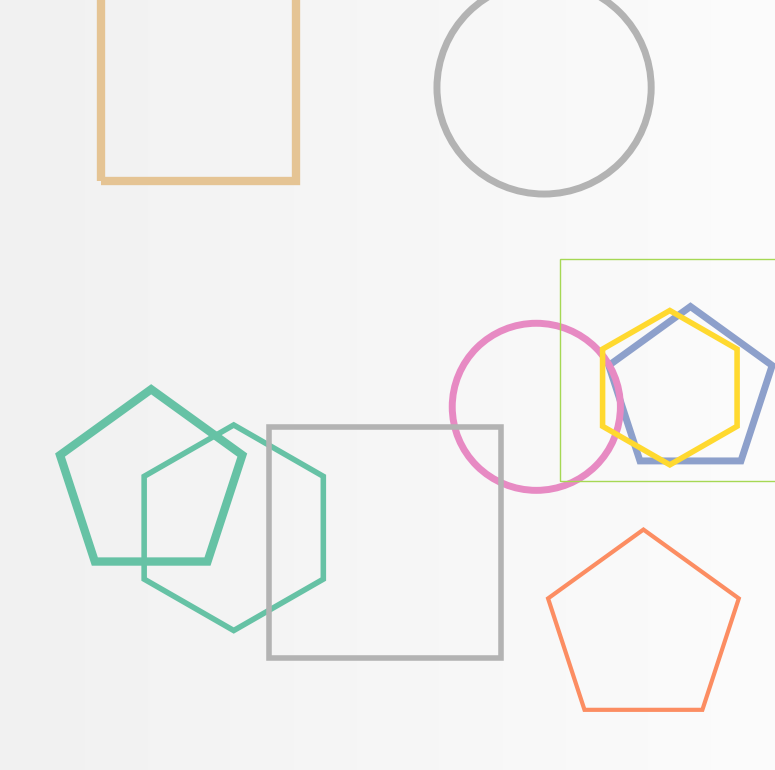[{"shape": "pentagon", "thickness": 3, "radius": 0.62, "center": [0.195, 0.371]}, {"shape": "hexagon", "thickness": 2, "radius": 0.67, "center": [0.302, 0.315]}, {"shape": "pentagon", "thickness": 1.5, "radius": 0.65, "center": [0.83, 0.183]}, {"shape": "pentagon", "thickness": 2.5, "radius": 0.55, "center": [0.891, 0.491]}, {"shape": "circle", "thickness": 2.5, "radius": 0.54, "center": [0.692, 0.472]}, {"shape": "square", "thickness": 0.5, "radius": 0.72, "center": [0.867, 0.519]}, {"shape": "hexagon", "thickness": 2, "radius": 0.5, "center": [0.864, 0.497]}, {"shape": "square", "thickness": 3, "radius": 0.63, "center": [0.256, 0.891]}, {"shape": "square", "thickness": 2, "radius": 0.75, "center": [0.497, 0.296]}, {"shape": "circle", "thickness": 2.5, "radius": 0.69, "center": [0.702, 0.886]}]